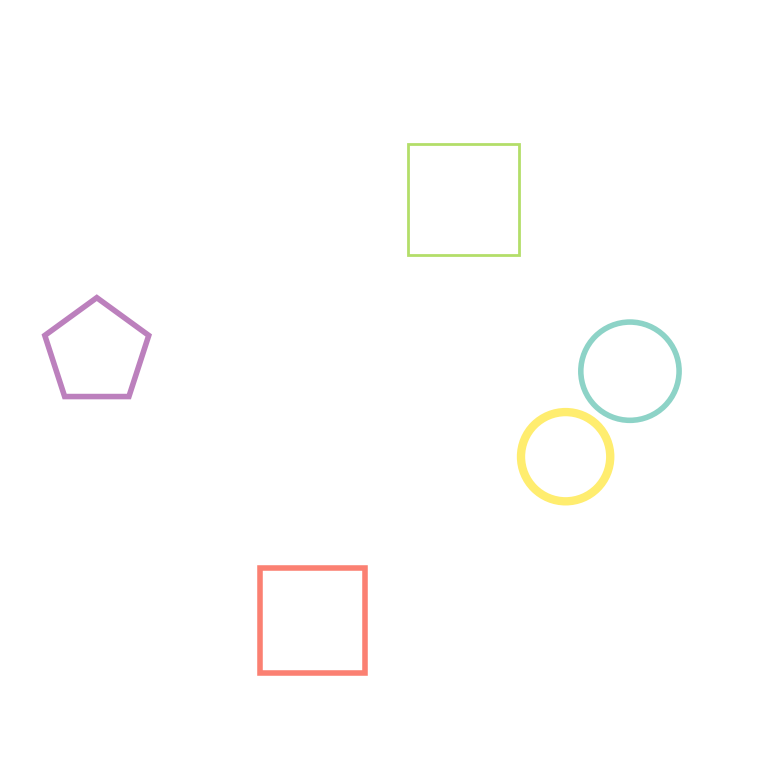[{"shape": "circle", "thickness": 2, "radius": 0.32, "center": [0.818, 0.518]}, {"shape": "square", "thickness": 2, "radius": 0.34, "center": [0.406, 0.194]}, {"shape": "square", "thickness": 1, "radius": 0.36, "center": [0.602, 0.74]}, {"shape": "pentagon", "thickness": 2, "radius": 0.35, "center": [0.126, 0.542]}, {"shape": "circle", "thickness": 3, "radius": 0.29, "center": [0.735, 0.407]}]